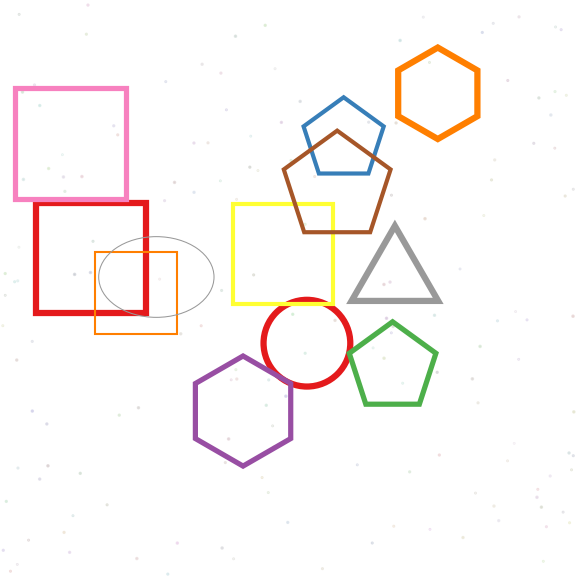[{"shape": "square", "thickness": 3, "radius": 0.48, "center": [0.157, 0.552]}, {"shape": "circle", "thickness": 3, "radius": 0.38, "center": [0.531, 0.405]}, {"shape": "pentagon", "thickness": 2, "radius": 0.36, "center": [0.595, 0.758]}, {"shape": "pentagon", "thickness": 2.5, "radius": 0.39, "center": [0.68, 0.363]}, {"shape": "hexagon", "thickness": 2.5, "radius": 0.48, "center": [0.421, 0.287]}, {"shape": "square", "thickness": 1, "radius": 0.36, "center": [0.235, 0.492]}, {"shape": "hexagon", "thickness": 3, "radius": 0.4, "center": [0.758, 0.838]}, {"shape": "square", "thickness": 2, "radius": 0.43, "center": [0.489, 0.56]}, {"shape": "pentagon", "thickness": 2, "radius": 0.49, "center": [0.584, 0.676]}, {"shape": "square", "thickness": 2.5, "radius": 0.48, "center": [0.122, 0.751]}, {"shape": "oval", "thickness": 0.5, "radius": 0.5, "center": [0.271, 0.519]}, {"shape": "triangle", "thickness": 3, "radius": 0.43, "center": [0.684, 0.521]}]